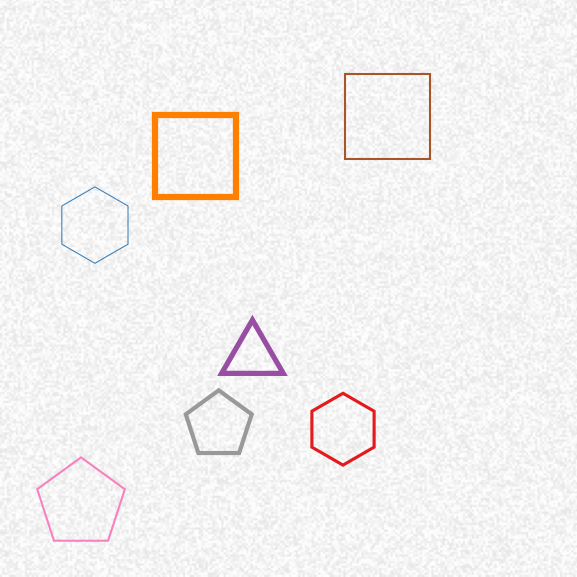[{"shape": "hexagon", "thickness": 1.5, "radius": 0.31, "center": [0.594, 0.256]}, {"shape": "hexagon", "thickness": 0.5, "radius": 0.33, "center": [0.164, 0.609]}, {"shape": "triangle", "thickness": 2.5, "radius": 0.31, "center": [0.437, 0.383]}, {"shape": "square", "thickness": 3, "radius": 0.35, "center": [0.339, 0.729]}, {"shape": "square", "thickness": 1, "radius": 0.37, "center": [0.67, 0.798]}, {"shape": "pentagon", "thickness": 1, "radius": 0.4, "center": [0.14, 0.127]}, {"shape": "pentagon", "thickness": 2, "radius": 0.3, "center": [0.379, 0.263]}]